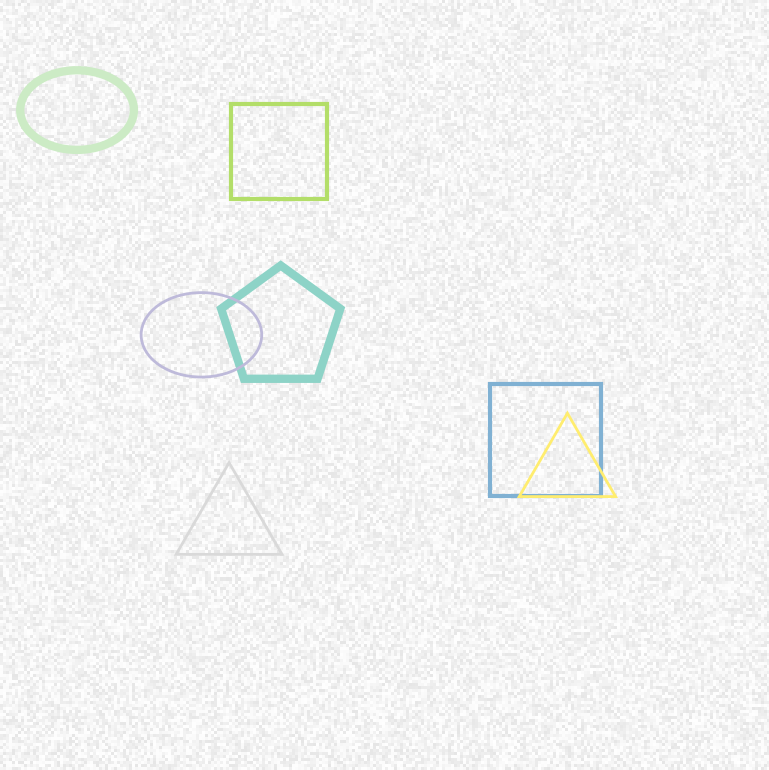[{"shape": "pentagon", "thickness": 3, "radius": 0.41, "center": [0.365, 0.574]}, {"shape": "oval", "thickness": 1, "radius": 0.39, "center": [0.262, 0.565]}, {"shape": "square", "thickness": 1.5, "radius": 0.36, "center": [0.709, 0.429]}, {"shape": "square", "thickness": 1.5, "radius": 0.31, "center": [0.362, 0.804]}, {"shape": "triangle", "thickness": 1, "radius": 0.4, "center": [0.298, 0.32]}, {"shape": "oval", "thickness": 3, "radius": 0.37, "center": [0.1, 0.857]}, {"shape": "triangle", "thickness": 1, "radius": 0.36, "center": [0.737, 0.391]}]